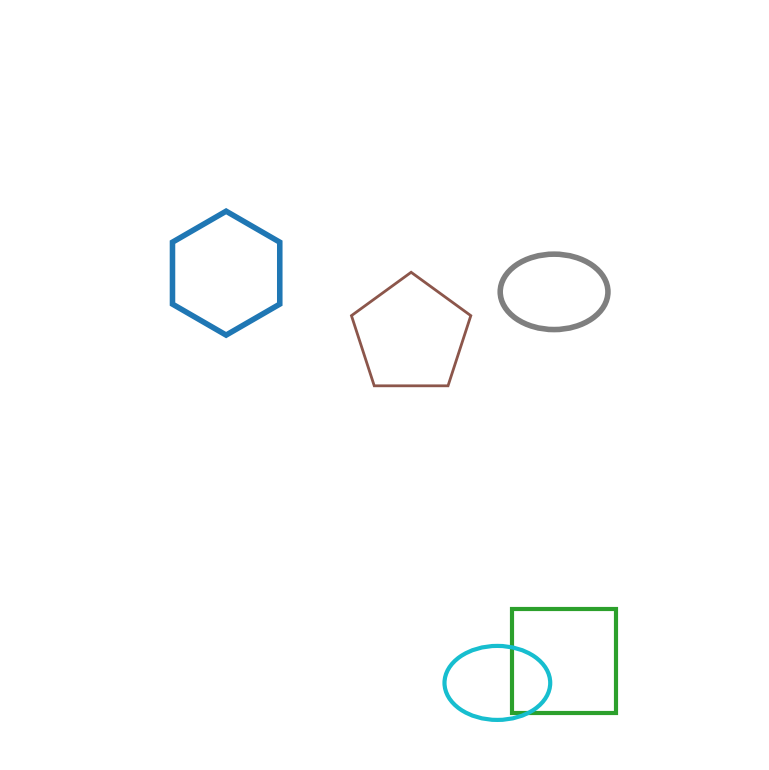[{"shape": "hexagon", "thickness": 2, "radius": 0.4, "center": [0.294, 0.645]}, {"shape": "square", "thickness": 1.5, "radius": 0.34, "center": [0.733, 0.141]}, {"shape": "pentagon", "thickness": 1, "radius": 0.41, "center": [0.534, 0.565]}, {"shape": "oval", "thickness": 2, "radius": 0.35, "center": [0.72, 0.621]}, {"shape": "oval", "thickness": 1.5, "radius": 0.34, "center": [0.646, 0.113]}]